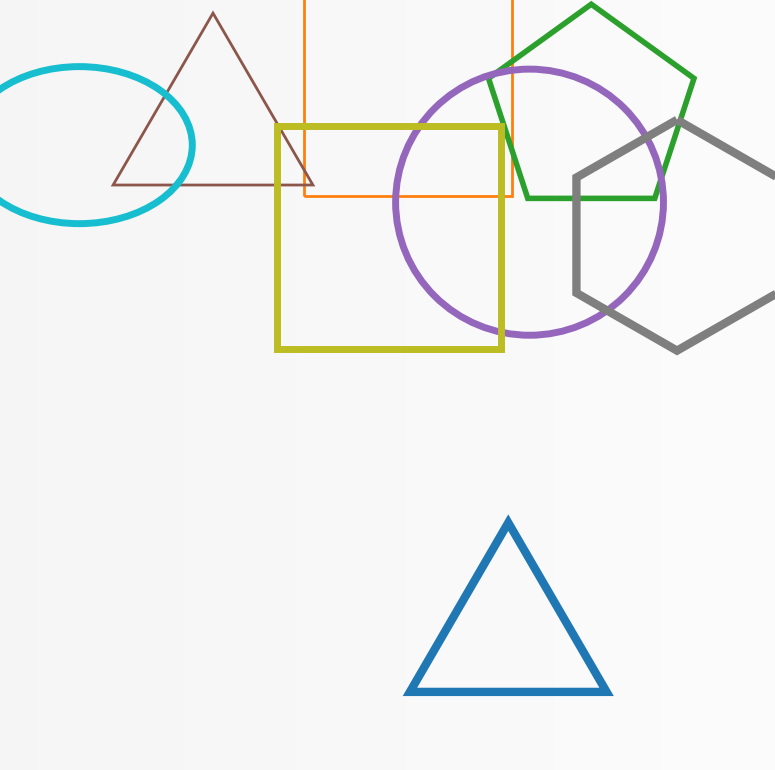[{"shape": "triangle", "thickness": 3, "radius": 0.73, "center": [0.656, 0.175]}, {"shape": "square", "thickness": 1, "radius": 0.67, "center": [0.527, 0.879]}, {"shape": "pentagon", "thickness": 2, "radius": 0.7, "center": [0.763, 0.855]}, {"shape": "circle", "thickness": 2.5, "radius": 0.86, "center": [0.683, 0.737]}, {"shape": "triangle", "thickness": 1, "radius": 0.74, "center": [0.275, 0.834]}, {"shape": "hexagon", "thickness": 3, "radius": 0.75, "center": [0.874, 0.695]}, {"shape": "square", "thickness": 2.5, "radius": 0.72, "center": [0.502, 0.692]}, {"shape": "oval", "thickness": 2.5, "radius": 0.73, "center": [0.102, 0.812]}]